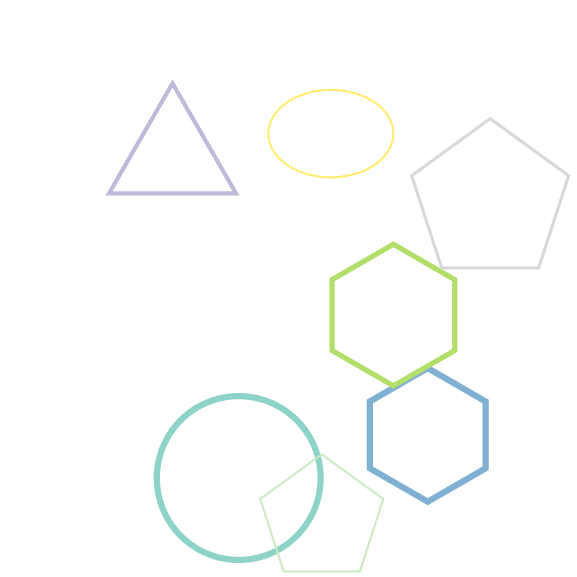[{"shape": "circle", "thickness": 3, "radius": 0.71, "center": [0.413, 0.171]}, {"shape": "triangle", "thickness": 2, "radius": 0.64, "center": [0.299, 0.728]}, {"shape": "hexagon", "thickness": 3, "radius": 0.58, "center": [0.741, 0.246]}, {"shape": "hexagon", "thickness": 2.5, "radius": 0.61, "center": [0.681, 0.454]}, {"shape": "pentagon", "thickness": 1.5, "radius": 0.71, "center": [0.849, 0.651]}, {"shape": "pentagon", "thickness": 1, "radius": 0.56, "center": [0.557, 0.1]}, {"shape": "oval", "thickness": 1, "radius": 0.54, "center": [0.573, 0.768]}]